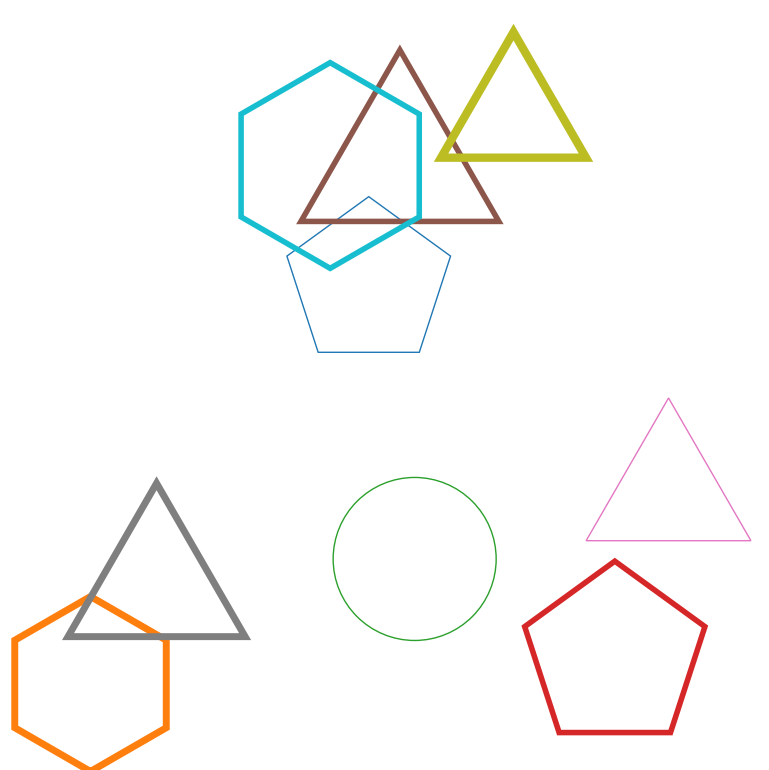[{"shape": "pentagon", "thickness": 0.5, "radius": 0.56, "center": [0.479, 0.633]}, {"shape": "hexagon", "thickness": 2.5, "radius": 0.57, "center": [0.118, 0.112]}, {"shape": "circle", "thickness": 0.5, "radius": 0.53, "center": [0.539, 0.274]}, {"shape": "pentagon", "thickness": 2, "radius": 0.62, "center": [0.798, 0.148]}, {"shape": "triangle", "thickness": 2, "radius": 0.74, "center": [0.519, 0.787]}, {"shape": "triangle", "thickness": 0.5, "radius": 0.62, "center": [0.868, 0.36]}, {"shape": "triangle", "thickness": 2.5, "radius": 0.66, "center": [0.203, 0.24]}, {"shape": "triangle", "thickness": 3, "radius": 0.54, "center": [0.667, 0.85]}, {"shape": "hexagon", "thickness": 2, "radius": 0.67, "center": [0.429, 0.785]}]